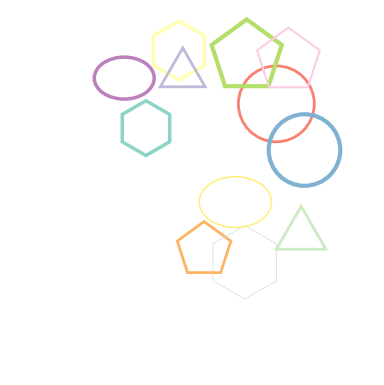[{"shape": "hexagon", "thickness": 2.5, "radius": 0.36, "center": [0.379, 0.667]}, {"shape": "hexagon", "thickness": 2.5, "radius": 0.38, "center": [0.465, 0.869]}, {"shape": "triangle", "thickness": 2, "radius": 0.34, "center": [0.475, 0.808]}, {"shape": "circle", "thickness": 2, "radius": 0.49, "center": [0.718, 0.73]}, {"shape": "circle", "thickness": 3, "radius": 0.46, "center": [0.791, 0.61]}, {"shape": "pentagon", "thickness": 2, "radius": 0.37, "center": [0.53, 0.351]}, {"shape": "pentagon", "thickness": 3, "radius": 0.48, "center": [0.641, 0.854]}, {"shape": "pentagon", "thickness": 1.5, "radius": 0.43, "center": [0.749, 0.843]}, {"shape": "hexagon", "thickness": 0.5, "radius": 0.48, "center": [0.636, 0.319]}, {"shape": "oval", "thickness": 2.5, "radius": 0.39, "center": [0.323, 0.797]}, {"shape": "triangle", "thickness": 2, "radius": 0.37, "center": [0.782, 0.39]}, {"shape": "oval", "thickness": 1, "radius": 0.47, "center": [0.611, 0.475]}]